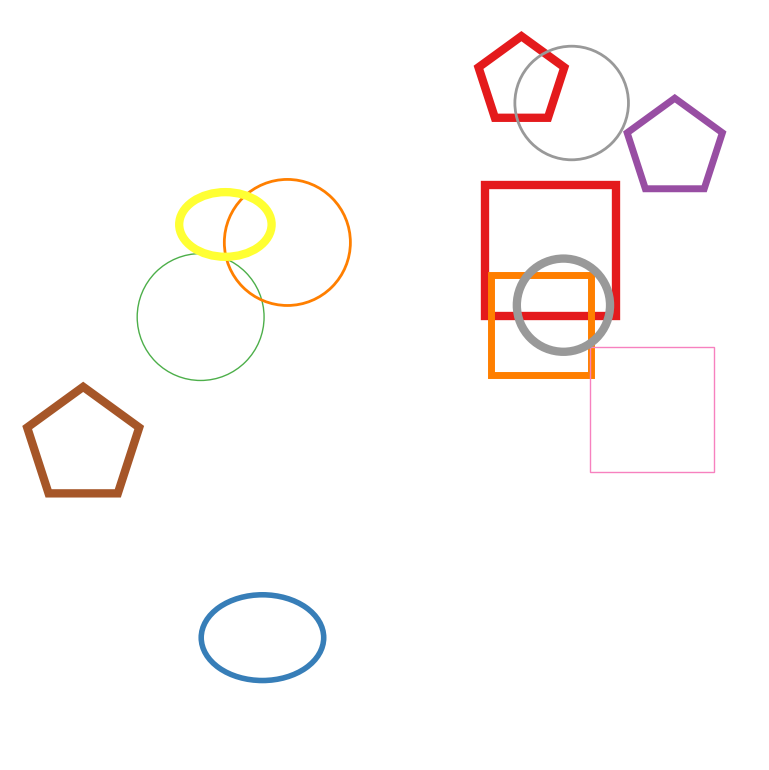[{"shape": "pentagon", "thickness": 3, "radius": 0.29, "center": [0.677, 0.894]}, {"shape": "square", "thickness": 3, "radius": 0.42, "center": [0.715, 0.675]}, {"shape": "oval", "thickness": 2, "radius": 0.4, "center": [0.341, 0.172]}, {"shape": "circle", "thickness": 0.5, "radius": 0.41, "center": [0.261, 0.588]}, {"shape": "pentagon", "thickness": 2.5, "radius": 0.33, "center": [0.876, 0.807]}, {"shape": "square", "thickness": 2.5, "radius": 0.32, "center": [0.703, 0.577]}, {"shape": "circle", "thickness": 1, "radius": 0.41, "center": [0.373, 0.685]}, {"shape": "oval", "thickness": 3, "radius": 0.3, "center": [0.293, 0.708]}, {"shape": "pentagon", "thickness": 3, "radius": 0.38, "center": [0.108, 0.421]}, {"shape": "square", "thickness": 0.5, "radius": 0.41, "center": [0.847, 0.468]}, {"shape": "circle", "thickness": 1, "radius": 0.37, "center": [0.742, 0.866]}, {"shape": "circle", "thickness": 3, "radius": 0.3, "center": [0.732, 0.604]}]